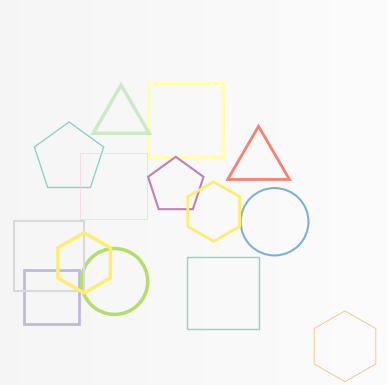[{"shape": "pentagon", "thickness": 1, "radius": 0.47, "center": [0.178, 0.589]}, {"shape": "square", "thickness": 1, "radius": 0.47, "center": [0.575, 0.239]}, {"shape": "square", "thickness": 2.5, "radius": 0.48, "center": [0.478, 0.688]}, {"shape": "square", "thickness": 2, "radius": 0.35, "center": [0.134, 0.229]}, {"shape": "triangle", "thickness": 2, "radius": 0.46, "center": [0.667, 0.58]}, {"shape": "circle", "thickness": 1.5, "radius": 0.44, "center": [0.709, 0.424]}, {"shape": "hexagon", "thickness": 0.5, "radius": 0.46, "center": [0.89, 0.101]}, {"shape": "circle", "thickness": 2.5, "radius": 0.43, "center": [0.296, 0.269]}, {"shape": "square", "thickness": 0.5, "radius": 0.43, "center": [0.293, 0.517]}, {"shape": "square", "thickness": 1.5, "radius": 0.45, "center": [0.126, 0.335]}, {"shape": "pentagon", "thickness": 1.5, "radius": 0.38, "center": [0.454, 0.518]}, {"shape": "triangle", "thickness": 2.5, "radius": 0.42, "center": [0.313, 0.696]}, {"shape": "hexagon", "thickness": 2.5, "radius": 0.39, "center": [0.217, 0.317]}, {"shape": "hexagon", "thickness": 2, "radius": 0.39, "center": [0.551, 0.45]}]